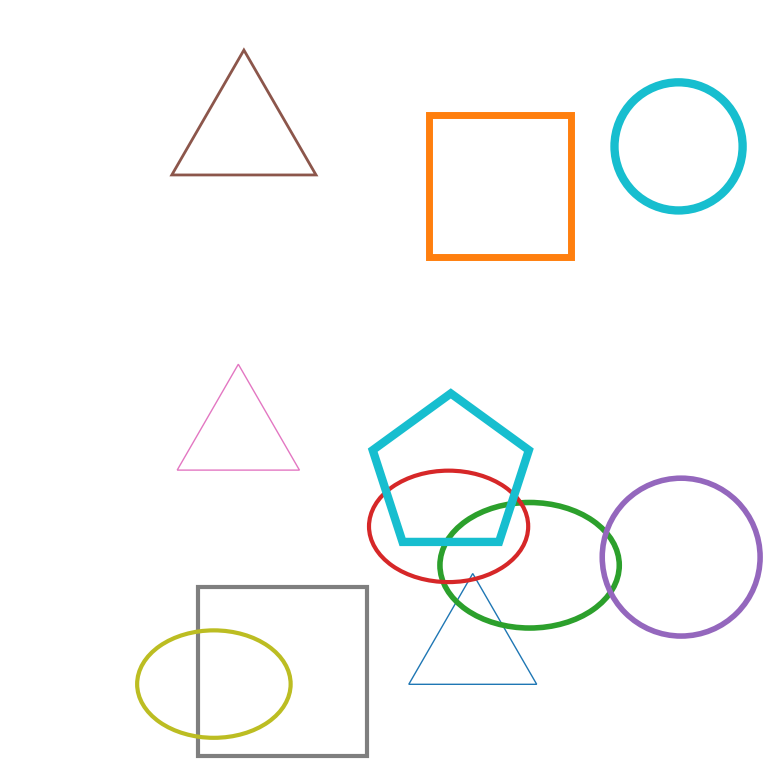[{"shape": "triangle", "thickness": 0.5, "radius": 0.48, "center": [0.614, 0.159]}, {"shape": "square", "thickness": 2.5, "radius": 0.46, "center": [0.649, 0.758]}, {"shape": "oval", "thickness": 2, "radius": 0.58, "center": [0.688, 0.266]}, {"shape": "oval", "thickness": 1.5, "radius": 0.52, "center": [0.583, 0.316]}, {"shape": "circle", "thickness": 2, "radius": 0.51, "center": [0.885, 0.276]}, {"shape": "triangle", "thickness": 1, "radius": 0.54, "center": [0.317, 0.827]}, {"shape": "triangle", "thickness": 0.5, "radius": 0.46, "center": [0.31, 0.435]}, {"shape": "square", "thickness": 1.5, "radius": 0.55, "center": [0.367, 0.127]}, {"shape": "oval", "thickness": 1.5, "radius": 0.5, "center": [0.278, 0.112]}, {"shape": "pentagon", "thickness": 3, "radius": 0.53, "center": [0.585, 0.382]}, {"shape": "circle", "thickness": 3, "radius": 0.42, "center": [0.881, 0.81]}]